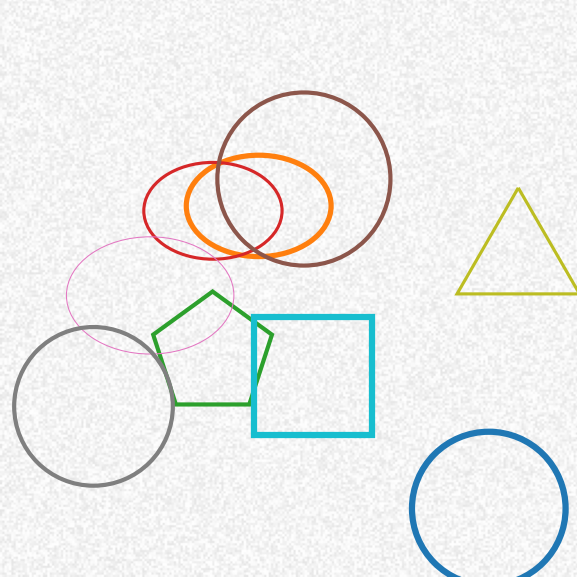[{"shape": "circle", "thickness": 3, "radius": 0.67, "center": [0.846, 0.119]}, {"shape": "oval", "thickness": 2.5, "radius": 0.63, "center": [0.448, 0.643]}, {"shape": "pentagon", "thickness": 2, "radius": 0.54, "center": [0.368, 0.386]}, {"shape": "oval", "thickness": 1.5, "radius": 0.6, "center": [0.369, 0.634]}, {"shape": "circle", "thickness": 2, "radius": 0.75, "center": [0.526, 0.689]}, {"shape": "oval", "thickness": 0.5, "radius": 0.72, "center": [0.26, 0.488]}, {"shape": "circle", "thickness": 2, "radius": 0.69, "center": [0.162, 0.295]}, {"shape": "triangle", "thickness": 1.5, "radius": 0.61, "center": [0.897, 0.551]}, {"shape": "square", "thickness": 3, "radius": 0.51, "center": [0.542, 0.348]}]